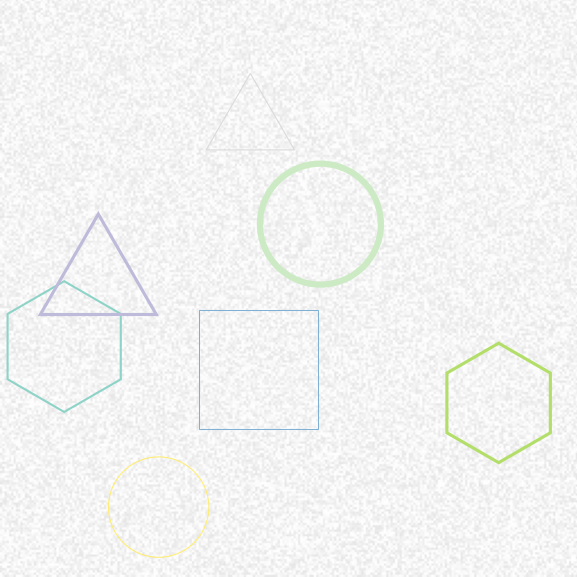[{"shape": "hexagon", "thickness": 1, "radius": 0.57, "center": [0.111, 0.399]}, {"shape": "triangle", "thickness": 1.5, "radius": 0.58, "center": [0.17, 0.512]}, {"shape": "square", "thickness": 0.5, "radius": 0.51, "center": [0.447, 0.359]}, {"shape": "hexagon", "thickness": 1.5, "radius": 0.52, "center": [0.863, 0.301]}, {"shape": "triangle", "thickness": 0.5, "radius": 0.44, "center": [0.433, 0.784]}, {"shape": "circle", "thickness": 3, "radius": 0.52, "center": [0.555, 0.611]}, {"shape": "circle", "thickness": 0.5, "radius": 0.43, "center": [0.275, 0.121]}]